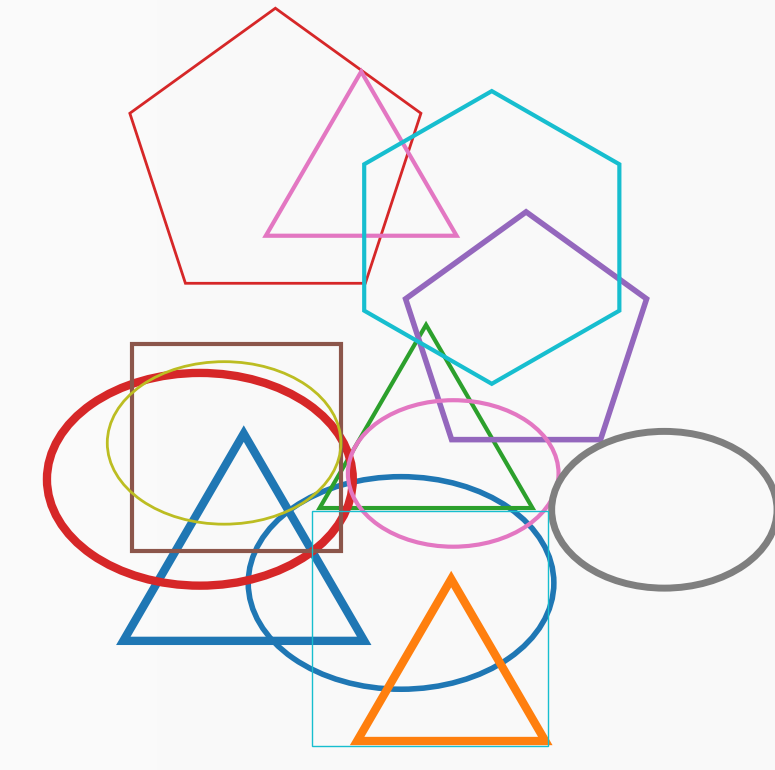[{"shape": "oval", "thickness": 2, "radius": 0.99, "center": [0.517, 0.243]}, {"shape": "triangle", "thickness": 3, "radius": 0.9, "center": [0.315, 0.257]}, {"shape": "triangle", "thickness": 3, "radius": 0.7, "center": [0.582, 0.108]}, {"shape": "triangle", "thickness": 1.5, "radius": 0.79, "center": [0.55, 0.42]}, {"shape": "oval", "thickness": 3, "radius": 0.99, "center": [0.258, 0.378]}, {"shape": "pentagon", "thickness": 1, "radius": 0.99, "center": [0.355, 0.792]}, {"shape": "pentagon", "thickness": 2, "radius": 0.82, "center": [0.679, 0.561]}, {"shape": "square", "thickness": 1.5, "radius": 0.67, "center": [0.305, 0.419]}, {"shape": "oval", "thickness": 1.5, "radius": 0.68, "center": [0.585, 0.385]}, {"shape": "triangle", "thickness": 1.5, "radius": 0.71, "center": [0.466, 0.765]}, {"shape": "oval", "thickness": 2.5, "radius": 0.73, "center": [0.857, 0.338]}, {"shape": "oval", "thickness": 1, "radius": 0.75, "center": [0.289, 0.425]}, {"shape": "hexagon", "thickness": 1.5, "radius": 0.95, "center": [0.635, 0.692]}, {"shape": "square", "thickness": 0.5, "radius": 0.76, "center": [0.555, 0.184]}]